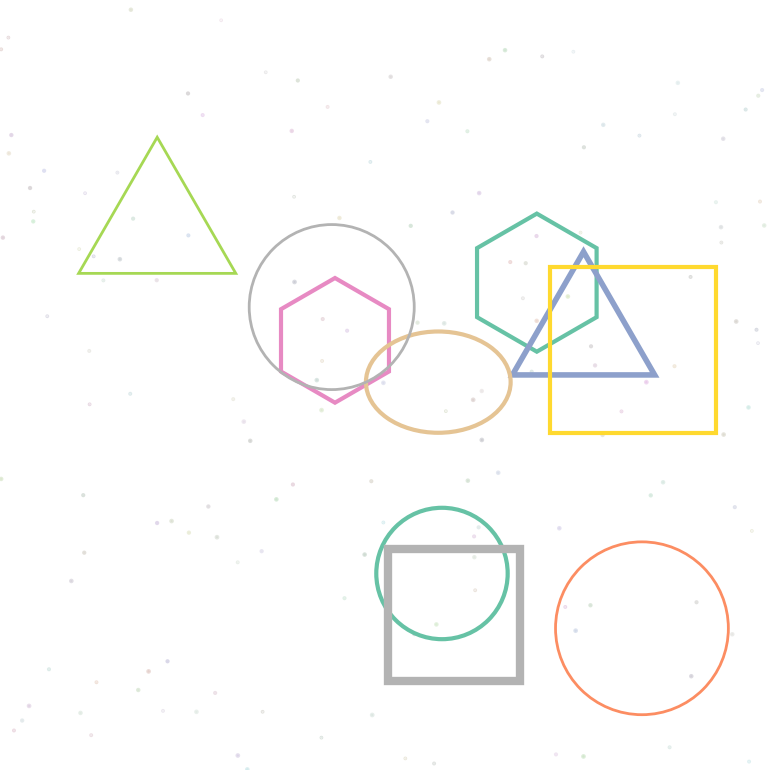[{"shape": "circle", "thickness": 1.5, "radius": 0.43, "center": [0.574, 0.255]}, {"shape": "hexagon", "thickness": 1.5, "radius": 0.45, "center": [0.697, 0.633]}, {"shape": "circle", "thickness": 1, "radius": 0.56, "center": [0.834, 0.184]}, {"shape": "triangle", "thickness": 2, "radius": 0.53, "center": [0.758, 0.566]}, {"shape": "hexagon", "thickness": 1.5, "radius": 0.4, "center": [0.435, 0.558]}, {"shape": "triangle", "thickness": 1, "radius": 0.59, "center": [0.204, 0.704]}, {"shape": "square", "thickness": 1.5, "radius": 0.54, "center": [0.823, 0.546]}, {"shape": "oval", "thickness": 1.5, "radius": 0.47, "center": [0.569, 0.504]}, {"shape": "circle", "thickness": 1, "radius": 0.54, "center": [0.431, 0.601]}, {"shape": "square", "thickness": 3, "radius": 0.43, "center": [0.59, 0.201]}]